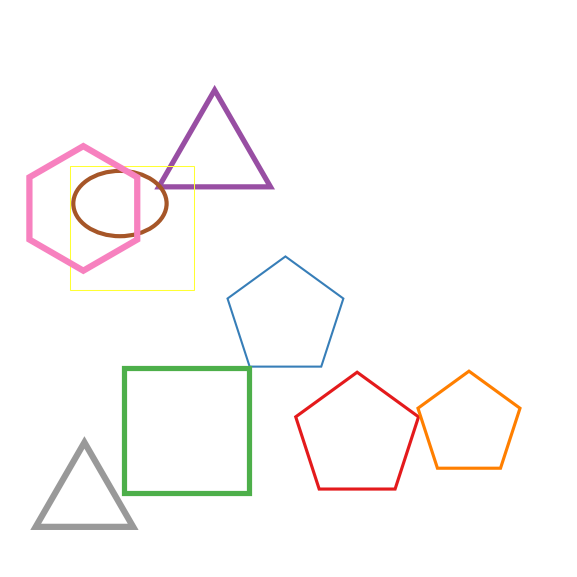[{"shape": "pentagon", "thickness": 1.5, "radius": 0.56, "center": [0.618, 0.243]}, {"shape": "pentagon", "thickness": 1, "radius": 0.53, "center": [0.494, 0.45]}, {"shape": "square", "thickness": 2.5, "radius": 0.54, "center": [0.323, 0.253]}, {"shape": "triangle", "thickness": 2.5, "radius": 0.56, "center": [0.372, 0.731]}, {"shape": "pentagon", "thickness": 1.5, "radius": 0.46, "center": [0.812, 0.264]}, {"shape": "square", "thickness": 0.5, "radius": 0.54, "center": [0.229, 0.604]}, {"shape": "oval", "thickness": 2, "radius": 0.4, "center": [0.208, 0.647]}, {"shape": "hexagon", "thickness": 3, "radius": 0.54, "center": [0.144, 0.638]}, {"shape": "triangle", "thickness": 3, "radius": 0.49, "center": [0.146, 0.136]}]